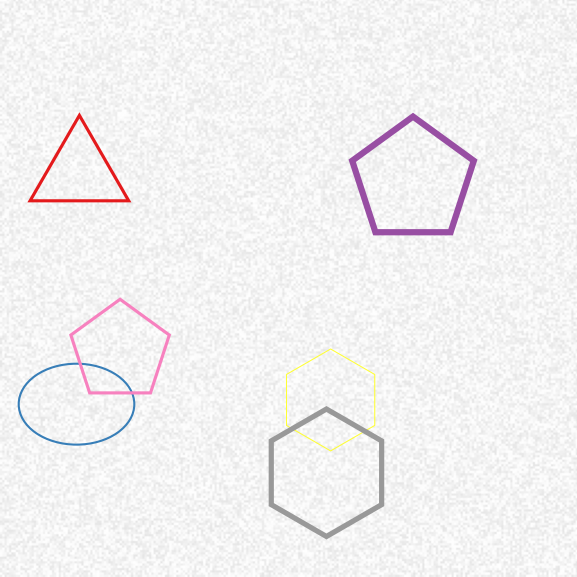[{"shape": "triangle", "thickness": 1.5, "radius": 0.49, "center": [0.138, 0.701]}, {"shape": "oval", "thickness": 1, "radius": 0.5, "center": [0.132, 0.299]}, {"shape": "pentagon", "thickness": 3, "radius": 0.55, "center": [0.715, 0.687]}, {"shape": "hexagon", "thickness": 0.5, "radius": 0.44, "center": [0.573, 0.307]}, {"shape": "pentagon", "thickness": 1.5, "radius": 0.45, "center": [0.208, 0.391]}, {"shape": "hexagon", "thickness": 2.5, "radius": 0.55, "center": [0.565, 0.181]}]